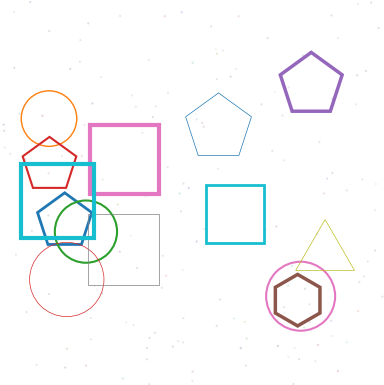[{"shape": "pentagon", "thickness": 2, "radius": 0.37, "center": [0.168, 0.425]}, {"shape": "pentagon", "thickness": 0.5, "radius": 0.45, "center": [0.568, 0.669]}, {"shape": "circle", "thickness": 1, "radius": 0.36, "center": [0.127, 0.692]}, {"shape": "circle", "thickness": 1.5, "radius": 0.4, "center": [0.223, 0.398]}, {"shape": "circle", "thickness": 0.5, "radius": 0.48, "center": [0.173, 0.274]}, {"shape": "pentagon", "thickness": 1.5, "radius": 0.37, "center": [0.129, 0.571]}, {"shape": "pentagon", "thickness": 2.5, "radius": 0.42, "center": [0.808, 0.779]}, {"shape": "hexagon", "thickness": 2.5, "radius": 0.33, "center": [0.773, 0.22]}, {"shape": "circle", "thickness": 1.5, "radius": 0.45, "center": [0.781, 0.231]}, {"shape": "square", "thickness": 3, "radius": 0.45, "center": [0.323, 0.586]}, {"shape": "square", "thickness": 0.5, "radius": 0.46, "center": [0.321, 0.353]}, {"shape": "triangle", "thickness": 0.5, "radius": 0.44, "center": [0.844, 0.342]}, {"shape": "square", "thickness": 3, "radius": 0.47, "center": [0.15, 0.478]}, {"shape": "square", "thickness": 2, "radius": 0.38, "center": [0.61, 0.444]}]